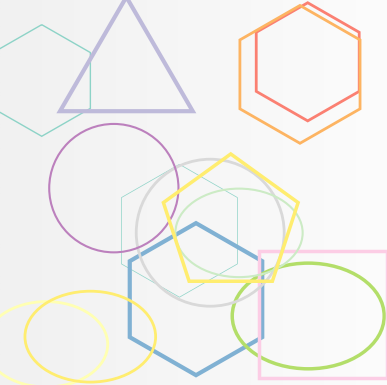[{"shape": "hexagon", "thickness": 0.5, "radius": 0.86, "center": [0.463, 0.401]}, {"shape": "hexagon", "thickness": 1, "radius": 0.72, "center": [0.108, 0.791]}, {"shape": "oval", "thickness": 2, "radius": 0.79, "center": [0.119, 0.106]}, {"shape": "triangle", "thickness": 3, "radius": 0.99, "center": [0.326, 0.81]}, {"shape": "hexagon", "thickness": 2, "radius": 0.77, "center": [0.794, 0.839]}, {"shape": "hexagon", "thickness": 3, "radius": 0.99, "center": [0.506, 0.223]}, {"shape": "hexagon", "thickness": 2, "radius": 0.89, "center": [0.774, 0.807]}, {"shape": "oval", "thickness": 2.5, "radius": 0.98, "center": [0.795, 0.179]}, {"shape": "square", "thickness": 2.5, "radius": 0.82, "center": [0.834, 0.184]}, {"shape": "circle", "thickness": 2, "radius": 0.95, "center": [0.542, 0.396]}, {"shape": "circle", "thickness": 1.5, "radius": 0.83, "center": [0.294, 0.511]}, {"shape": "oval", "thickness": 1.5, "radius": 0.82, "center": [0.617, 0.395]}, {"shape": "oval", "thickness": 2, "radius": 0.84, "center": [0.233, 0.126]}, {"shape": "pentagon", "thickness": 2.5, "radius": 0.91, "center": [0.595, 0.417]}]